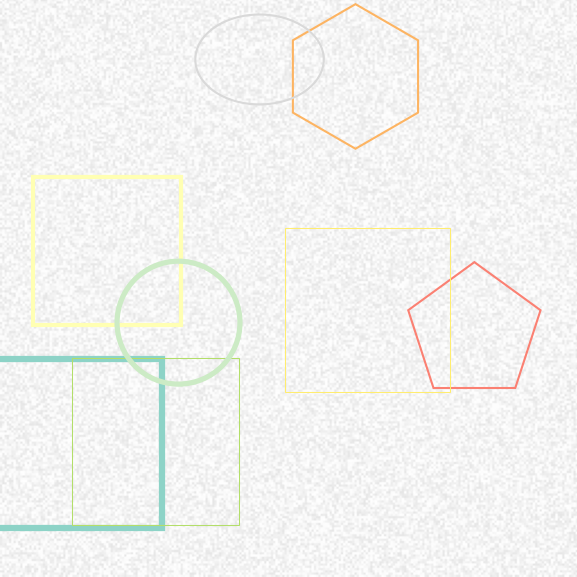[{"shape": "square", "thickness": 3, "radius": 0.73, "center": [0.134, 0.231]}, {"shape": "square", "thickness": 2, "radius": 0.64, "center": [0.185, 0.564]}, {"shape": "pentagon", "thickness": 1, "radius": 0.6, "center": [0.821, 0.425]}, {"shape": "hexagon", "thickness": 1, "radius": 0.63, "center": [0.616, 0.867]}, {"shape": "square", "thickness": 0.5, "radius": 0.72, "center": [0.269, 0.234]}, {"shape": "oval", "thickness": 1, "radius": 0.56, "center": [0.449, 0.896]}, {"shape": "circle", "thickness": 2.5, "radius": 0.53, "center": [0.309, 0.44]}, {"shape": "square", "thickness": 0.5, "radius": 0.71, "center": [0.636, 0.462]}]